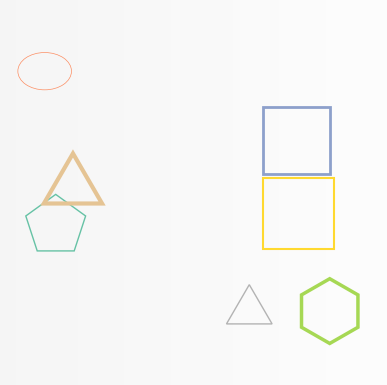[{"shape": "pentagon", "thickness": 1, "radius": 0.41, "center": [0.144, 0.414]}, {"shape": "oval", "thickness": 0.5, "radius": 0.35, "center": [0.115, 0.815]}, {"shape": "square", "thickness": 2, "radius": 0.43, "center": [0.766, 0.635]}, {"shape": "hexagon", "thickness": 2.5, "radius": 0.42, "center": [0.851, 0.192]}, {"shape": "square", "thickness": 1.5, "radius": 0.46, "center": [0.77, 0.446]}, {"shape": "triangle", "thickness": 3, "radius": 0.43, "center": [0.188, 0.515]}, {"shape": "triangle", "thickness": 1, "radius": 0.34, "center": [0.643, 0.193]}]